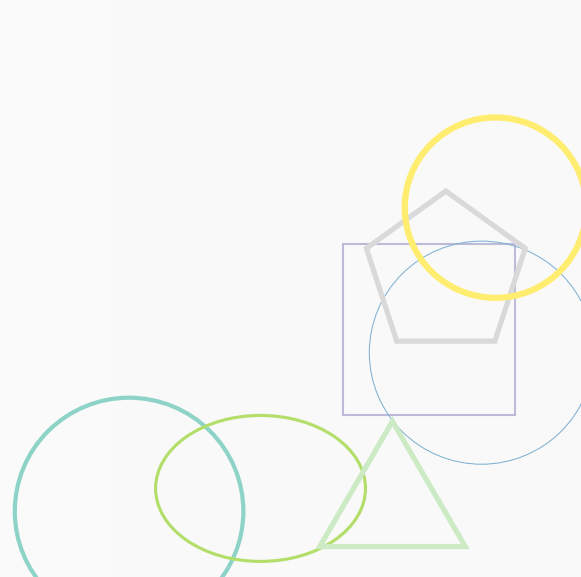[{"shape": "circle", "thickness": 2, "radius": 0.98, "center": [0.222, 0.114]}, {"shape": "square", "thickness": 1, "radius": 0.74, "center": [0.738, 0.428]}, {"shape": "circle", "thickness": 0.5, "radius": 0.97, "center": [0.829, 0.388]}, {"shape": "oval", "thickness": 1.5, "radius": 0.9, "center": [0.448, 0.153]}, {"shape": "pentagon", "thickness": 2.5, "radius": 0.72, "center": [0.767, 0.525]}, {"shape": "triangle", "thickness": 2.5, "radius": 0.72, "center": [0.675, 0.125]}, {"shape": "circle", "thickness": 3, "radius": 0.78, "center": [0.852, 0.64]}]